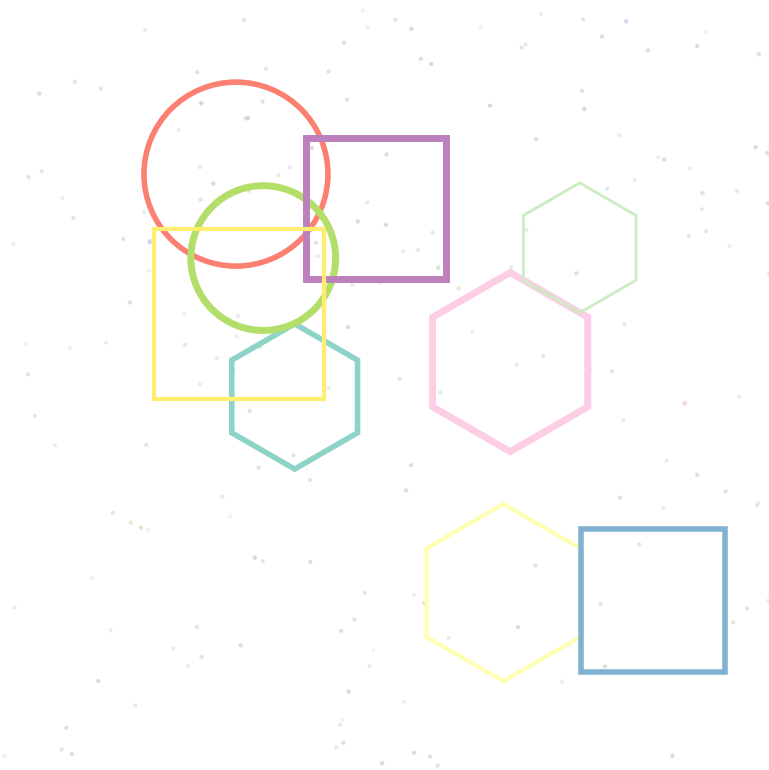[{"shape": "hexagon", "thickness": 2, "radius": 0.47, "center": [0.383, 0.485]}, {"shape": "hexagon", "thickness": 1.5, "radius": 0.58, "center": [0.654, 0.23]}, {"shape": "circle", "thickness": 2, "radius": 0.6, "center": [0.306, 0.774]}, {"shape": "square", "thickness": 2, "radius": 0.47, "center": [0.848, 0.22]}, {"shape": "circle", "thickness": 2.5, "radius": 0.47, "center": [0.342, 0.665]}, {"shape": "hexagon", "thickness": 2.5, "radius": 0.58, "center": [0.663, 0.53]}, {"shape": "square", "thickness": 2.5, "radius": 0.46, "center": [0.488, 0.73]}, {"shape": "hexagon", "thickness": 1, "radius": 0.42, "center": [0.753, 0.678]}, {"shape": "square", "thickness": 1.5, "radius": 0.55, "center": [0.31, 0.592]}]